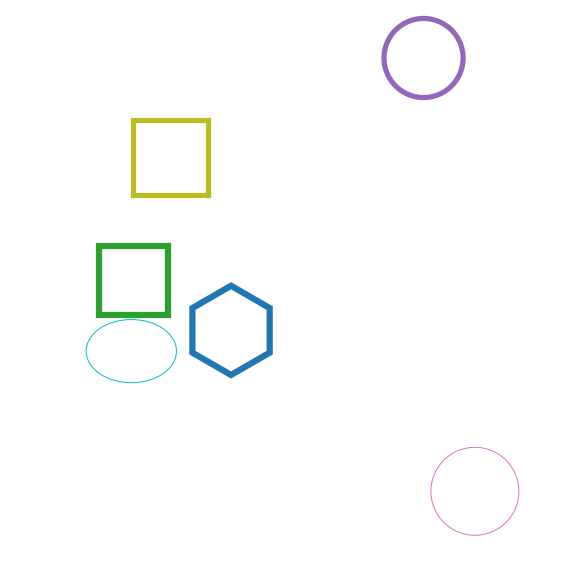[{"shape": "hexagon", "thickness": 3, "radius": 0.39, "center": [0.4, 0.427]}, {"shape": "square", "thickness": 3, "radius": 0.3, "center": [0.231, 0.513]}, {"shape": "circle", "thickness": 2.5, "radius": 0.34, "center": [0.733, 0.899]}, {"shape": "circle", "thickness": 0.5, "radius": 0.38, "center": [0.822, 0.148]}, {"shape": "square", "thickness": 2.5, "radius": 0.33, "center": [0.296, 0.727]}, {"shape": "oval", "thickness": 0.5, "radius": 0.39, "center": [0.227, 0.391]}]